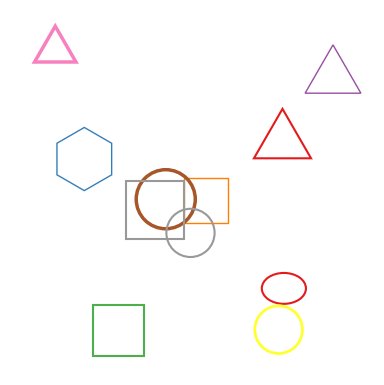[{"shape": "triangle", "thickness": 1.5, "radius": 0.43, "center": [0.734, 0.632]}, {"shape": "oval", "thickness": 1.5, "radius": 0.29, "center": [0.737, 0.251]}, {"shape": "hexagon", "thickness": 1, "radius": 0.41, "center": [0.219, 0.587]}, {"shape": "square", "thickness": 1.5, "radius": 0.33, "center": [0.307, 0.142]}, {"shape": "triangle", "thickness": 1, "radius": 0.42, "center": [0.865, 0.8]}, {"shape": "square", "thickness": 1, "radius": 0.29, "center": [0.535, 0.479]}, {"shape": "circle", "thickness": 2, "radius": 0.31, "center": [0.724, 0.144]}, {"shape": "circle", "thickness": 2.5, "radius": 0.38, "center": [0.431, 0.483]}, {"shape": "triangle", "thickness": 2.5, "radius": 0.31, "center": [0.144, 0.87]}, {"shape": "square", "thickness": 1.5, "radius": 0.38, "center": [0.402, 0.455]}, {"shape": "circle", "thickness": 1.5, "radius": 0.31, "center": [0.495, 0.395]}]